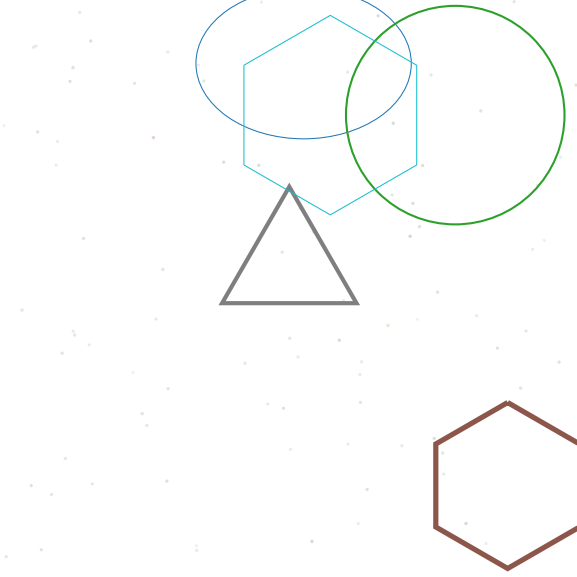[{"shape": "oval", "thickness": 0.5, "radius": 0.93, "center": [0.526, 0.889]}, {"shape": "circle", "thickness": 1, "radius": 0.95, "center": [0.788, 0.8]}, {"shape": "hexagon", "thickness": 2.5, "radius": 0.72, "center": [0.879, 0.158]}, {"shape": "triangle", "thickness": 2, "radius": 0.67, "center": [0.501, 0.541]}, {"shape": "hexagon", "thickness": 0.5, "radius": 0.86, "center": [0.572, 0.8]}]